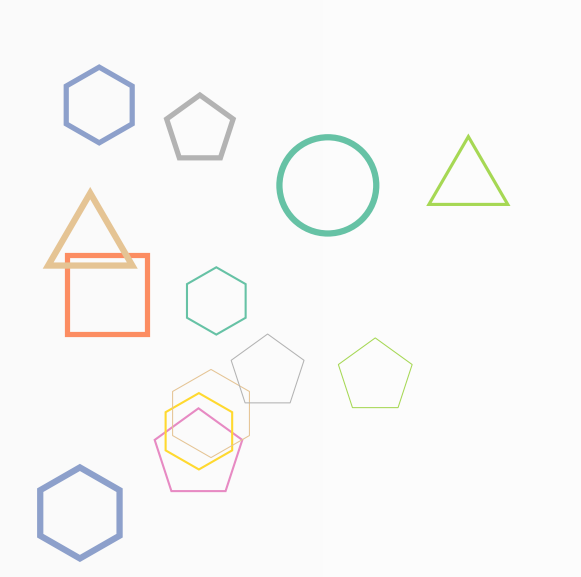[{"shape": "circle", "thickness": 3, "radius": 0.42, "center": [0.564, 0.678]}, {"shape": "hexagon", "thickness": 1, "radius": 0.29, "center": [0.372, 0.478]}, {"shape": "square", "thickness": 2.5, "radius": 0.34, "center": [0.184, 0.489]}, {"shape": "hexagon", "thickness": 3, "radius": 0.39, "center": [0.137, 0.111]}, {"shape": "hexagon", "thickness": 2.5, "radius": 0.33, "center": [0.171, 0.817]}, {"shape": "pentagon", "thickness": 1, "radius": 0.4, "center": [0.341, 0.213]}, {"shape": "pentagon", "thickness": 0.5, "radius": 0.33, "center": [0.646, 0.347]}, {"shape": "triangle", "thickness": 1.5, "radius": 0.39, "center": [0.806, 0.684]}, {"shape": "hexagon", "thickness": 1, "radius": 0.33, "center": [0.342, 0.252]}, {"shape": "hexagon", "thickness": 0.5, "radius": 0.38, "center": [0.363, 0.283]}, {"shape": "triangle", "thickness": 3, "radius": 0.42, "center": [0.155, 0.581]}, {"shape": "pentagon", "thickness": 2.5, "radius": 0.3, "center": [0.344, 0.774]}, {"shape": "pentagon", "thickness": 0.5, "radius": 0.33, "center": [0.46, 0.355]}]